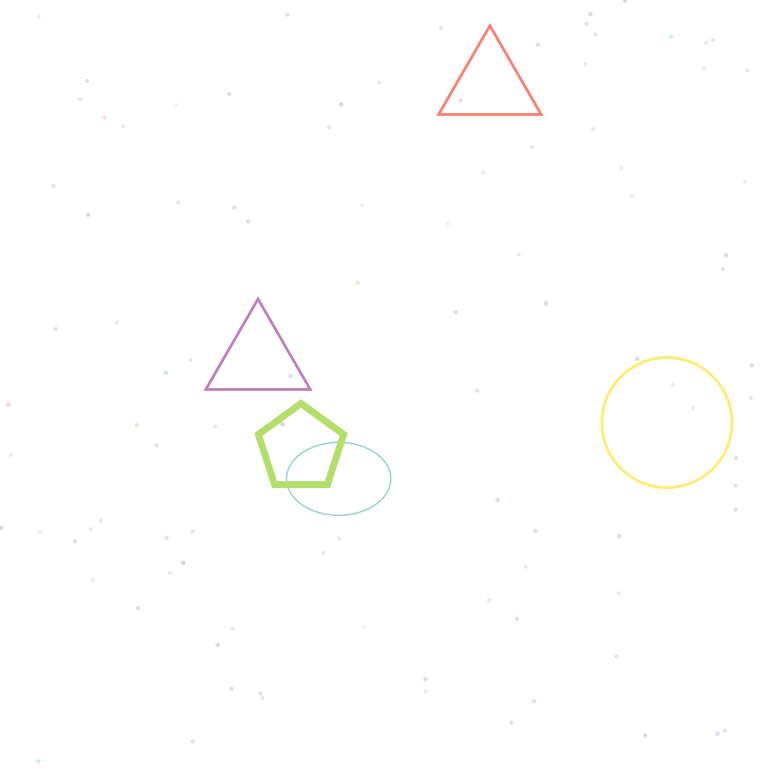[{"shape": "oval", "thickness": 0.5, "radius": 0.34, "center": [0.44, 0.378]}, {"shape": "triangle", "thickness": 1, "radius": 0.38, "center": [0.636, 0.89]}, {"shape": "pentagon", "thickness": 2.5, "radius": 0.29, "center": [0.391, 0.418]}, {"shape": "triangle", "thickness": 1, "radius": 0.39, "center": [0.335, 0.533]}, {"shape": "circle", "thickness": 1, "radius": 0.42, "center": [0.866, 0.451]}]